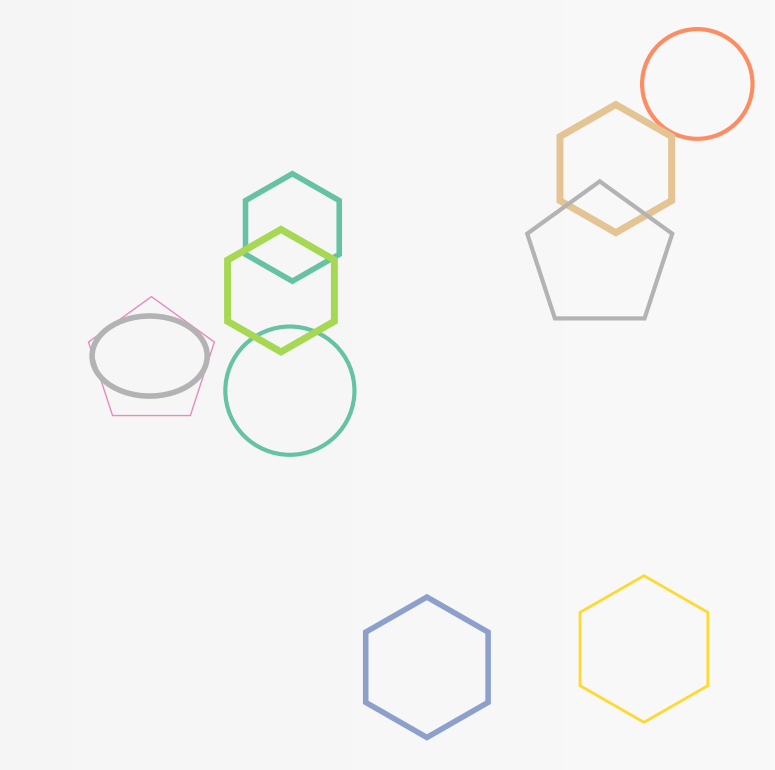[{"shape": "hexagon", "thickness": 2, "radius": 0.35, "center": [0.377, 0.705]}, {"shape": "circle", "thickness": 1.5, "radius": 0.42, "center": [0.374, 0.493]}, {"shape": "circle", "thickness": 1.5, "radius": 0.36, "center": [0.9, 0.891]}, {"shape": "hexagon", "thickness": 2, "radius": 0.46, "center": [0.551, 0.133]}, {"shape": "pentagon", "thickness": 0.5, "radius": 0.43, "center": [0.195, 0.529]}, {"shape": "hexagon", "thickness": 2.5, "radius": 0.4, "center": [0.363, 0.623]}, {"shape": "hexagon", "thickness": 1, "radius": 0.48, "center": [0.831, 0.157]}, {"shape": "hexagon", "thickness": 2.5, "radius": 0.42, "center": [0.795, 0.781]}, {"shape": "oval", "thickness": 2, "radius": 0.37, "center": [0.193, 0.538]}, {"shape": "pentagon", "thickness": 1.5, "radius": 0.49, "center": [0.774, 0.666]}]